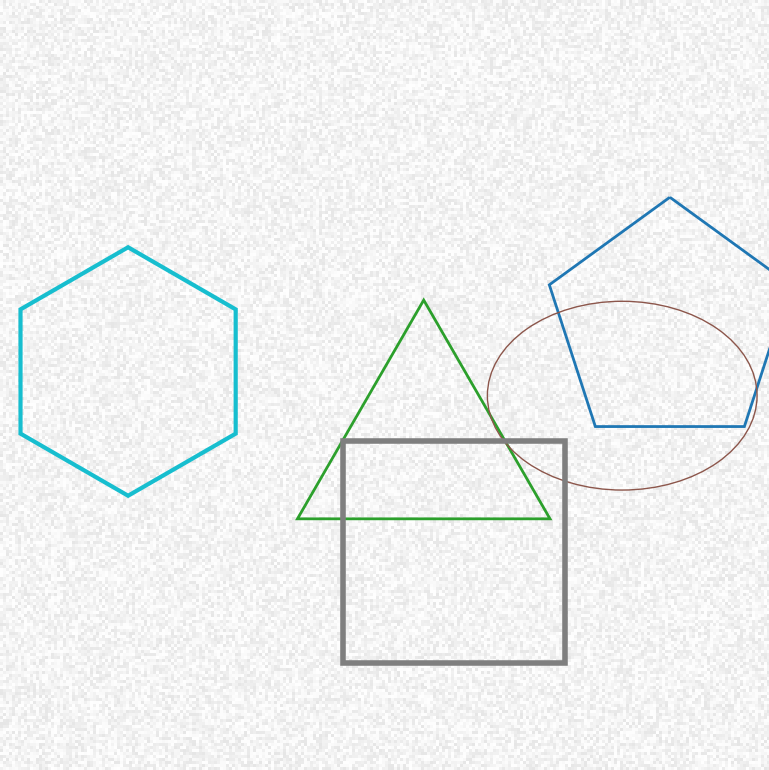[{"shape": "pentagon", "thickness": 1, "radius": 0.82, "center": [0.87, 0.579]}, {"shape": "triangle", "thickness": 1, "radius": 0.95, "center": [0.55, 0.421]}, {"shape": "oval", "thickness": 0.5, "radius": 0.88, "center": [0.808, 0.486]}, {"shape": "square", "thickness": 2, "radius": 0.72, "center": [0.589, 0.283]}, {"shape": "hexagon", "thickness": 1.5, "radius": 0.81, "center": [0.166, 0.518]}]